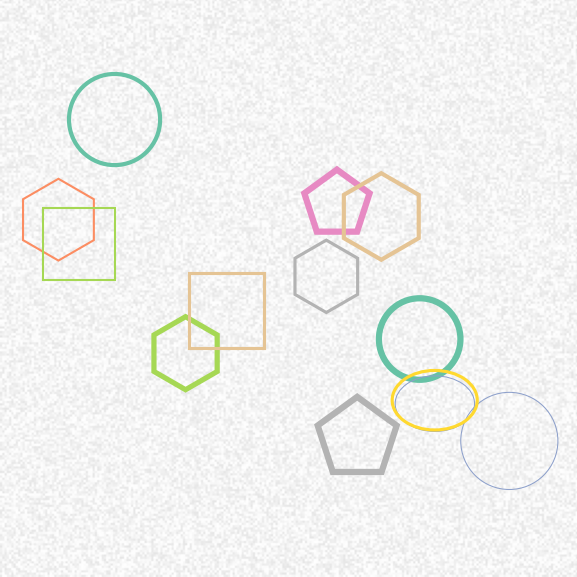[{"shape": "circle", "thickness": 2, "radius": 0.39, "center": [0.198, 0.792]}, {"shape": "circle", "thickness": 3, "radius": 0.35, "center": [0.727, 0.412]}, {"shape": "hexagon", "thickness": 1, "radius": 0.35, "center": [0.101, 0.619]}, {"shape": "circle", "thickness": 0.5, "radius": 0.42, "center": [0.882, 0.236]}, {"shape": "oval", "thickness": 0.5, "radius": 0.34, "center": [0.753, 0.3]}, {"shape": "pentagon", "thickness": 3, "radius": 0.3, "center": [0.583, 0.646]}, {"shape": "square", "thickness": 1, "radius": 0.31, "center": [0.137, 0.577]}, {"shape": "hexagon", "thickness": 2.5, "radius": 0.32, "center": [0.321, 0.388]}, {"shape": "oval", "thickness": 1.5, "radius": 0.37, "center": [0.753, 0.306]}, {"shape": "square", "thickness": 1.5, "radius": 0.33, "center": [0.392, 0.462]}, {"shape": "hexagon", "thickness": 2, "radius": 0.37, "center": [0.66, 0.624]}, {"shape": "pentagon", "thickness": 3, "radius": 0.36, "center": [0.618, 0.24]}, {"shape": "hexagon", "thickness": 1.5, "radius": 0.31, "center": [0.565, 0.521]}]